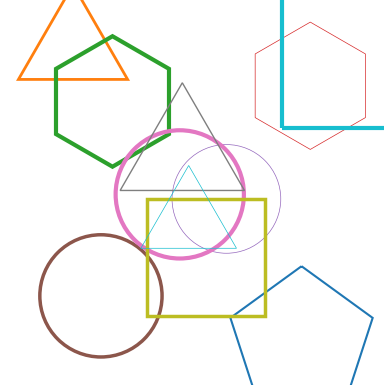[{"shape": "pentagon", "thickness": 1.5, "radius": 0.97, "center": [0.783, 0.114]}, {"shape": "triangle", "thickness": 2, "radius": 0.82, "center": [0.19, 0.876]}, {"shape": "hexagon", "thickness": 3, "radius": 0.85, "center": [0.292, 0.736]}, {"shape": "hexagon", "thickness": 0.5, "radius": 0.83, "center": [0.806, 0.777]}, {"shape": "circle", "thickness": 0.5, "radius": 0.71, "center": [0.588, 0.483]}, {"shape": "circle", "thickness": 2.5, "radius": 0.79, "center": [0.262, 0.232]}, {"shape": "circle", "thickness": 3, "radius": 0.83, "center": [0.467, 0.495]}, {"shape": "triangle", "thickness": 1, "radius": 0.93, "center": [0.474, 0.599]}, {"shape": "square", "thickness": 2.5, "radius": 0.76, "center": [0.535, 0.331]}, {"shape": "triangle", "thickness": 0.5, "radius": 0.72, "center": [0.49, 0.427]}, {"shape": "square", "thickness": 3, "radius": 0.84, "center": [0.899, 0.836]}]